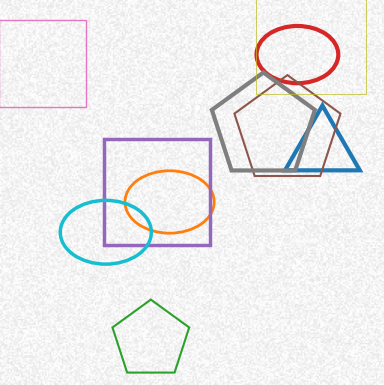[{"shape": "triangle", "thickness": 3, "radius": 0.56, "center": [0.837, 0.614]}, {"shape": "oval", "thickness": 2, "radius": 0.58, "center": [0.44, 0.475]}, {"shape": "pentagon", "thickness": 1.5, "radius": 0.52, "center": [0.392, 0.117]}, {"shape": "oval", "thickness": 3, "radius": 0.53, "center": [0.772, 0.858]}, {"shape": "square", "thickness": 2.5, "radius": 0.69, "center": [0.407, 0.502]}, {"shape": "pentagon", "thickness": 1.5, "radius": 0.72, "center": [0.747, 0.66]}, {"shape": "square", "thickness": 1, "radius": 0.56, "center": [0.11, 0.835]}, {"shape": "pentagon", "thickness": 3, "radius": 0.7, "center": [0.684, 0.671]}, {"shape": "square", "thickness": 0.5, "radius": 0.72, "center": [0.808, 0.899]}, {"shape": "oval", "thickness": 2.5, "radius": 0.59, "center": [0.275, 0.397]}]